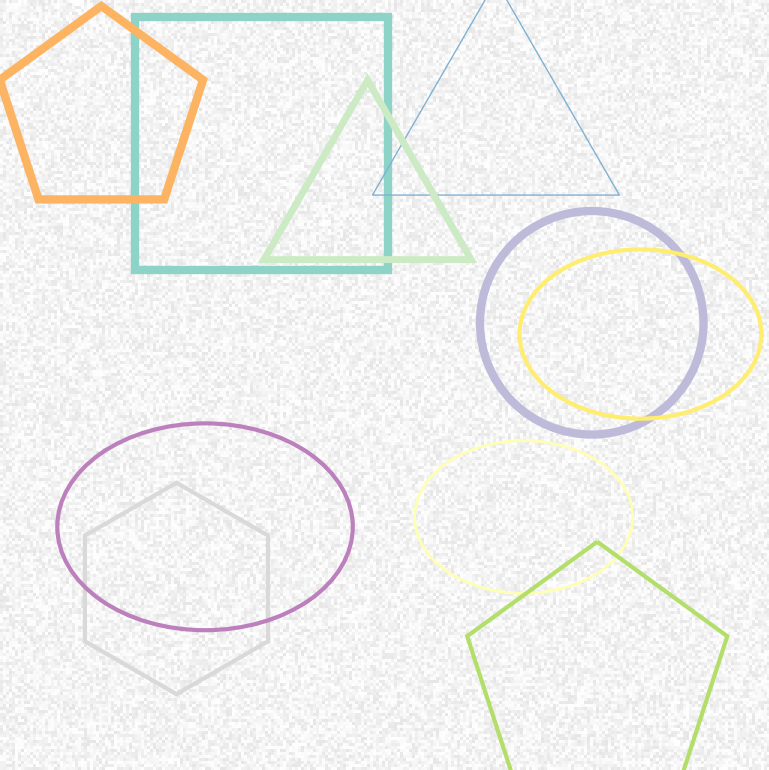[{"shape": "square", "thickness": 3, "radius": 0.82, "center": [0.34, 0.814]}, {"shape": "oval", "thickness": 1, "radius": 0.71, "center": [0.68, 0.329]}, {"shape": "circle", "thickness": 3, "radius": 0.73, "center": [0.768, 0.581]}, {"shape": "triangle", "thickness": 0.5, "radius": 0.93, "center": [0.644, 0.839]}, {"shape": "pentagon", "thickness": 3, "radius": 0.69, "center": [0.132, 0.853]}, {"shape": "pentagon", "thickness": 1.5, "radius": 0.89, "center": [0.776, 0.119]}, {"shape": "hexagon", "thickness": 1.5, "radius": 0.69, "center": [0.229, 0.236]}, {"shape": "oval", "thickness": 1.5, "radius": 0.96, "center": [0.266, 0.316]}, {"shape": "triangle", "thickness": 2.5, "radius": 0.78, "center": [0.477, 0.741]}, {"shape": "oval", "thickness": 1.5, "radius": 0.79, "center": [0.832, 0.566]}]